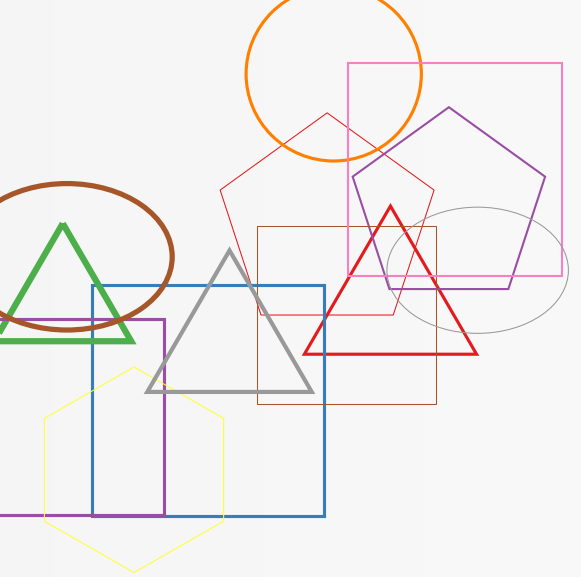[{"shape": "triangle", "thickness": 1.5, "radius": 0.86, "center": [0.672, 0.471]}, {"shape": "pentagon", "thickness": 0.5, "radius": 0.97, "center": [0.563, 0.61]}, {"shape": "square", "thickness": 1.5, "radius": 1.0, "center": [0.359, 0.306]}, {"shape": "triangle", "thickness": 3, "radius": 0.68, "center": [0.108, 0.476]}, {"shape": "pentagon", "thickness": 1, "radius": 0.87, "center": [0.772, 0.639]}, {"shape": "square", "thickness": 1.5, "radius": 0.85, "center": [0.113, 0.277]}, {"shape": "circle", "thickness": 1.5, "radius": 0.75, "center": [0.574, 0.871]}, {"shape": "hexagon", "thickness": 0.5, "radius": 0.89, "center": [0.231, 0.186]}, {"shape": "oval", "thickness": 2.5, "radius": 0.91, "center": [0.115, 0.554]}, {"shape": "square", "thickness": 0.5, "radius": 0.77, "center": [0.597, 0.453]}, {"shape": "square", "thickness": 1, "radius": 0.92, "center": [0.783, 0.705]}, {"shape": "triangle", "thickness": 2, "radius": 0.82, "center": [0.395, 0.402]}, {"shape": "oval", "thickness": 0.5, "radius": 0.78, "center": [0.822, 0.531]}]